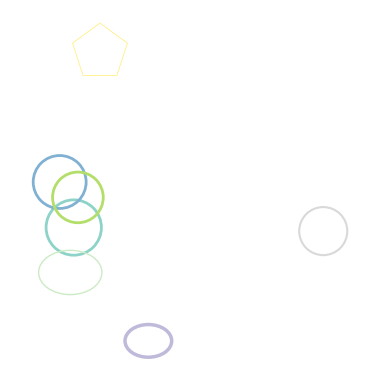[{"shape": "circle", "thickness": 2, "radius": 0.36, "center": [0.192, 0.409]}, {"shape": "oval", "thickness": 2.5, "radius": 0.3, "center": [0.385, 0.115]}, {"shape": "circle", "thickness": 2, "radius": 0.34, "center": [0.155, 0.527]}, {"shape": "circle", "thickness": 2, "radius": 0.33, "center": [0.202, 0.487]}, {"shape": "circle", "thickness": 1.5, "radius": 0.31, "center": [0.84, 0.4]}, {"shape": "oval", "thickness": 1, "radius": 0.41, "center": [0.183, 0.292]}, {"shape": "pentagon", "thickness": 0.5, "radius": 0.38, "center": [0.26, 0.865]}]